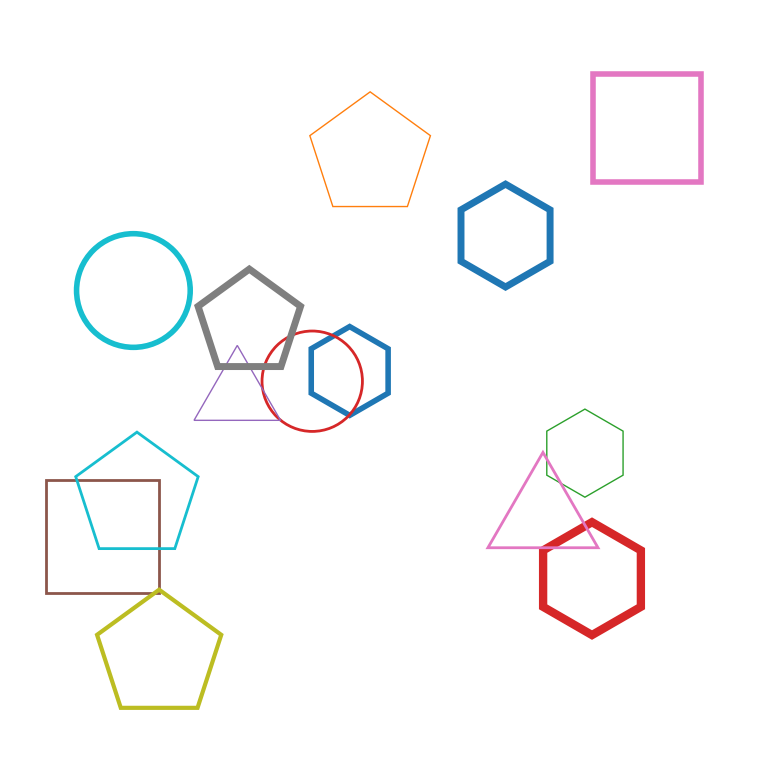[{"shape": "hexagon", "thickness": 2.5, "radius": 0.33, "center": [0.657, 0.694]}, {"shape": "hexagon", "thickness": 2, "radius": 0.29, "center": [0.454, 0.518]}, {"shape": "pentagon", "thickness": 0.5, "radius": 0.41, "center": [0.481, 0.798]}, {"shape": "hexagon", "thickness": 0.5, "radius": 0.29, "center": [0.76, 0.411]}, {"shape": "hexagon", "thickness": 3, "radius": 0.37, "center": [0.769, 0.249]}, {"shape": "circle", "thickness": 1, "radius": 0.33, "center": [0.405, 0.505]}, {"shape": "triangle", "thickness": 0.5, "radius": 0.32, "center": [0.308, 0.487]}, {"shape": "square", "thickness": 1, "radius": 0.37, "center": [0.134, 0.303]}, {"shape": "square", "thickness": 2, "radius": 0.35, "center": [0.84, 0.834]}, {"shape": "triangle", "thickness": 1, "radius": 0.41, "center": [0.705, 0.33]}, {"shape": "pentagon", "thickness": 2.5, "radius": 0.35, "center": [0.324, 0.581]}, {"shape": "pentagon", "thickness": 1.5, "radius": 0.42, "center": [0.207, 0.149]}, {"shape": "circle", "thickness": 2, "radius": 0.37, "center": [0.173, 0.623]}, {"shape": "pentagon", "thickness": 1, "radius": 0.42, "center": [0.178, 0.355]}]